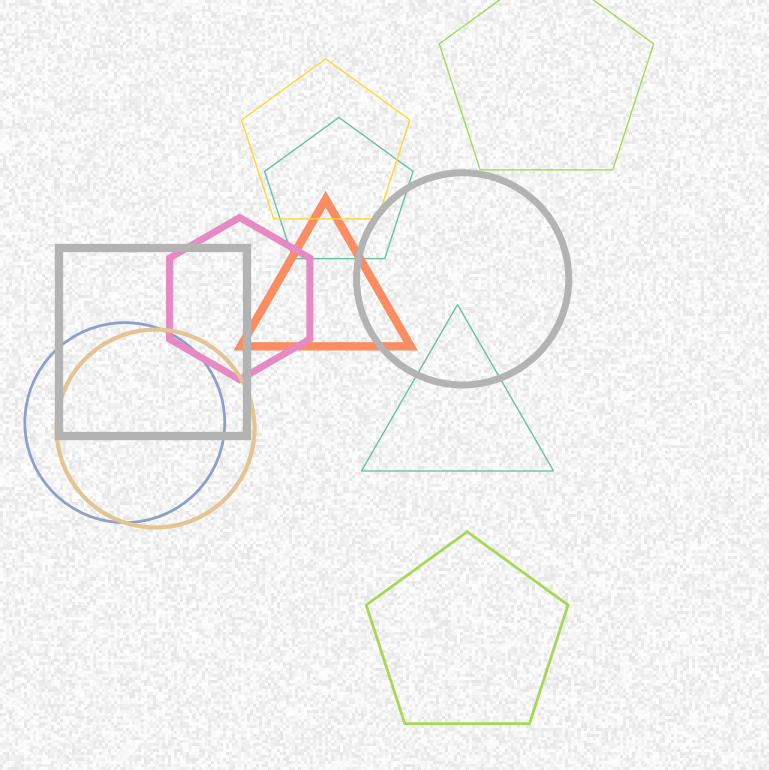[{"shape": "triangle", "thickness": 0.5, "radius": 0.72, "center": [0.594, 0.46]}, {"shape": "pentagon", "thickness": 0.5, "radius": 0.51, "center": [0.44, 0.746]}, {"shape": "triangle", "thickness": 3, "radius": 0.64, "center": [0.423, 0.614]}, {"shape": "circle", "thickness": 1, "radius": 0.65, "center": [0.162, 0.451]}, {"shape": "hexagon", "thickness": 2.5, "radius": 0.53, "center": [0.311, 0.612]}, {"shape": "pentagon", "thickness": 0.5, "radius": 0.73, "center": [0.71, 0.898]}, {"shape": "pentagon", "thickness": 1, "radius": 0.69, "center": [0.607, 0.172]}, {"shape": "pentagon", "thickness": 0.5, "radius": 0.57, "center": [0.423, 0.809]}, {"shape": "circle", "thickness": 1.5, "radius": 0.64, "center": [0.202, 0.443]}, {"shape": "circle", "thickness": 2.5, "radius": 0.69, "center": [0.601, 0.638]}, {"shape": "square", "thickness": 3, "radius": 0.61, "center": [0.199, 0.556]}]